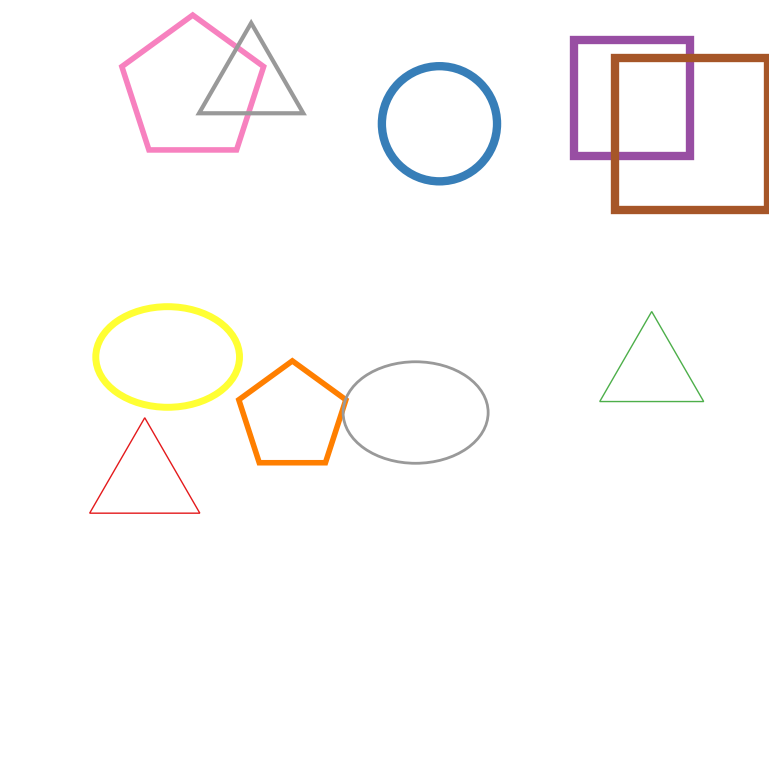[{"shape": "triangle", "thickness": 0.5, "radius": 0.41, "center": [0.188, 0.375]}, {"shape": "circle", "thickness": 3, "radius": 0.37, "center": [0.571, 0.839]}, {"shape": "triangle", "thickness": 0.5, "radius": 0.39, "center": [0.846, 0.517]}, {"shape": "square", "thickness": 3, "radius": 0.37, "center": [0.821, 0.873]}, {"shape": "pentagon", "thickness": 2, "radius": 0.37, "center": [0.38, 0.458]}, {"shape": "oval", "thickness": 2.5, "radius": 0.47, "center": [0.218, 0.536]}, {"shape": "square", "thickness": 3, "radius": 0.5, "center": [0.898, 0.826]}, {"shape": "pentagon", "thickness": 2, "radius": 0.48, "center": [0.25, 0.884]}, {"shape": "triangle", "thickness": 1.5, "radius": 0.39, "center": [0.326, 0.892]}, {"shape": "oval", "thickness": 1, "radius": 0.47, "center": [0.54, 0.464]}]